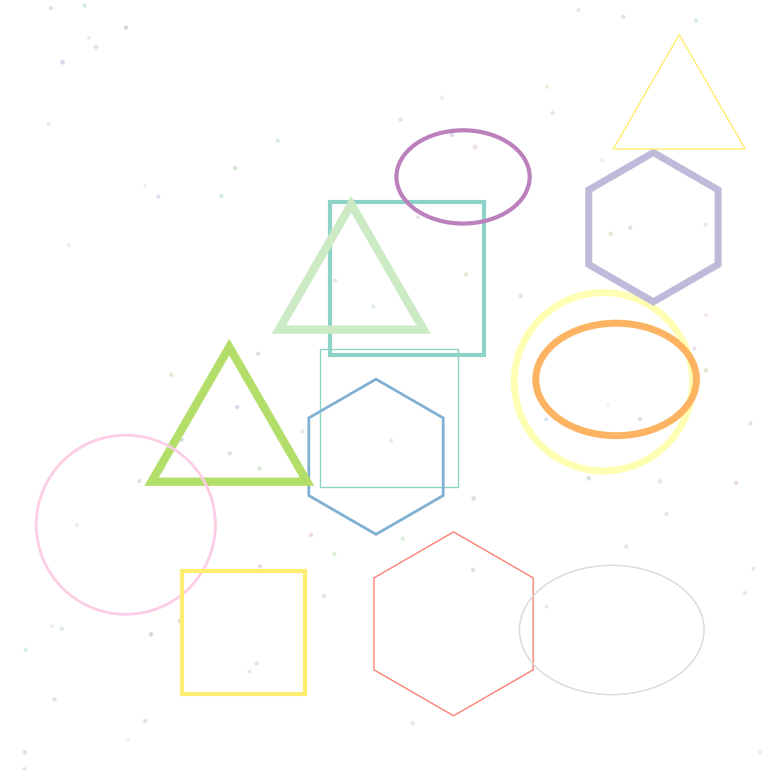[{"shape": "square", "thickness": 1.5, "radius": 0.5, "center": [0.529, 0.638]}, {"shape": "square", "thickness": 0.5, "radius": 0.45, "center": [0.505, 0.457]}, {"shape": "circle", "thickness": 2.5, "radius": 0.58, "center": [0.784, 0.504]}, {"shape": "hexagon", "thickness": 2.5, "radius": 0.48, "center": [0.849, 0.705]}, {"shape": "hexagon", "thickness": 0.5, "radius": 0.6, "center": [0.589, 0.19]}, {"shape": "hexagon", "thickness": 1, "radius": 0.5, "center": [0.488, 0.407]}, {"shape": "oval", "thickness": 2.5, "radius": 0.52, "center": [0.8, 0.507]}, {"shape": "triangle", "thickness": 3, "radius": 0.58, "center": [0.298, 0.433]}, {"shape": "circle", "thickness": 1, "radius": 0.58, "center": [0.163, 0.319]}, {"shape": "oval", "thickness": 0.5, "radius": 0.6, "center": [0.794, 0.182]}, {"shape": "oval", "thickness": 1.5, "radius": 0.43, "center": [0.601, 0.77]}, {"shape": "triangle", "thickness": 3, "radius": 0.54, "center": [0.456, 0.626]}, {"shape": "square", "thickness": 1.5, "radius": 0.4, "center": [0.316, 0.179]}, {"shape": "triangle", "thickness": 0.5, "radius": 0.5, "center": [0.882, 0.856]}]